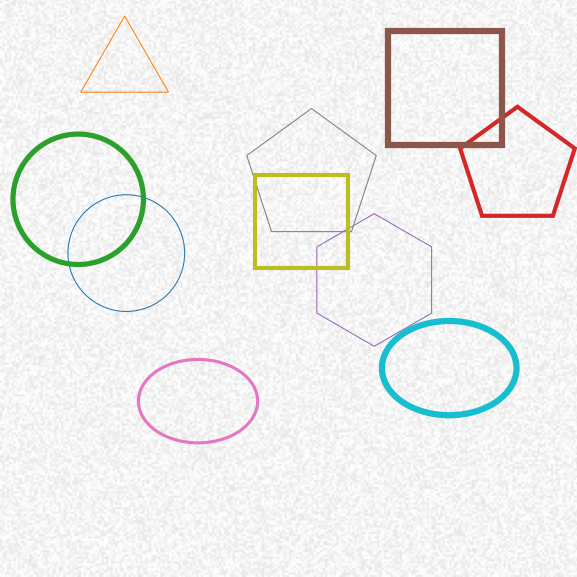[{"shape": "circle", "thickness": 0.5, "radius": 0.51, "center": [0.219, 0.561]}, {"shape": "triangle", "thickness": 0.5, "radius": 0.44, "center": [0.216, 0.883]}, {"shape": "circle", "thickness": 2.5, "radius": 0.56, "center": [0.135, 0.654]}, {"shape": "pentagon", "thickness": 2, "radius": 0.52, "center": [0.896, 0.71]}, {"shape": "hexagon", "thickness": 0.5, "radius": 0.57, "center": [0.648, 0.514]}, {"shape": "square", "thickness": 3, "radius": 0.49, "center": [0.77, 0.846]}, {"shape": "oval", "thickness": 1.5, "radius": 0.52, "center": [0.343, 0.305]}, {"shape": "pentagon", "thickness": 0.5, "radius": 0.59, "center": [0.539, 0.693]}, {"shape": "square", "thickness": 2, "radius": 0.4, "center": [0.522, 0.616]}, {"shape": "oval", "thickness": 3, "radius": 0.58, "center": [0.778, 0.362]}]